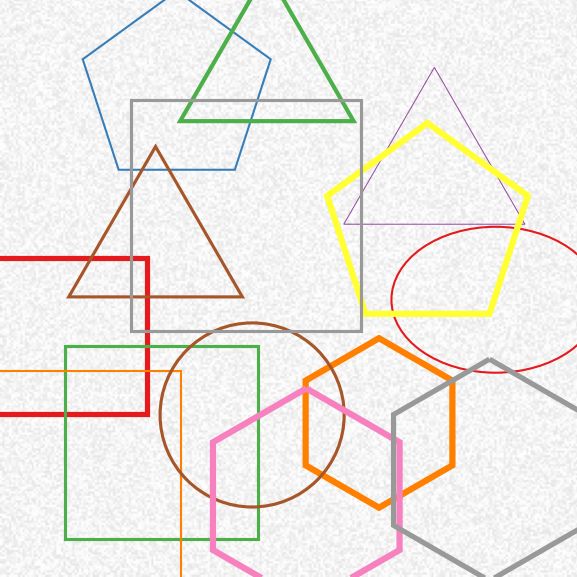[{"shape": "square", "thickness": 2.5, "radius": 0.67, "center": [0.119, 0.418]}, {"shape": "oval", "thickness": 1, "radius": 0.9, "center": [0.858, 0.48]}, {"shape": "pentagon", "thickness": 1, "radius": 0.86, "center": [0.306, 0.844]}, {"shape": "square", "thickness": 1.5, "radius": 0.83, "center": [0.28, 0.233]}, {"shape": "triangle", "thickness": 2, "radius": 0.87, "center": [0.462, 0.876]}, {"shape": "triangle", "thickness": 0.5, "radius": 0.91, "center": [0.752, 0.701]}, {"shape": "square", "thickness": 1, "radius": 0.95, "center": [0.123, 0.167]}, {"shape": "hexagon", "thickness": 3, "radius": 0.73, "center": [0.656, 0.267]}, {"shape": "pentagon", "thickness": 3, "radius": 0.91, "center": [0.74, 0.604]}, {"shape": "circle", "thickness": 1.5, "radius": 0.8, "center": [0.437, 0.281]}, {"shape": "triangle", "thickness": 1.5, "radius": 0.87, "center": [0.269, 0.572]}, {"shape": "hexagon", "thickness": 3, "radius": 0.93, "center": [0.53, 0.14]}, {"shape": "square", "thickness": 1.5, "radius": 1.0, "center": [0.426, 0.626]}, {"shape": "hexagon", "thickness": 2.5, "radius": 0.96, "center": [0.848, 0.185]}]